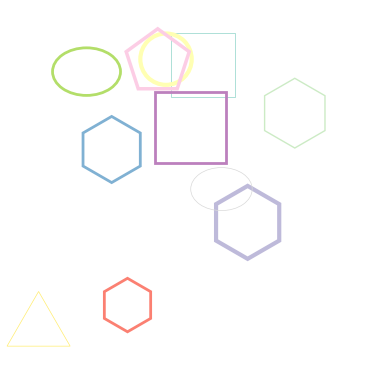[{"shape": "square", "thickness": 0.5, "radius": 0.41, "center": [0.528, 0.831]}, {"shape": "circle", "thickness": 3, "radius": 0.33, "center": [0.431, 0.846]}, {"shape": "hexagon", "thickness": 3, "radius": 0.47, "center": [0.643, 0.422]}, {"shape": "hexagon", "thickness": 2, "radius": 0.35, "center": [0.331, 0.208]}, {"shape": "hexagon", "thickness": 2, "radius": 0.43, "center": [0.29, 0.612]}, {"shape": "oval", "thickness": 2, "radius": 0.44, "center": [0.225, 0.814]}, {"shape": "pentagon", "thickness": 2.5, "radius": 0.43, "center": [0.41, 0.839]}, {"shape": "oval", "thickness": 0.5, "radius": 0.4, "center": [0.575, 0.509]}, {"shape": "square", "thickness": 2, "radius": 0.46, "center": [0.494, 0.67]}, {"shape": "hexagon", "thickness": 1, "radius": 0.45, "center": [0.766, 0.706]}, {"shape": "triangle", "thickness": 0.5, "radius": 0.47, "center": [0.1, 0.148]}]